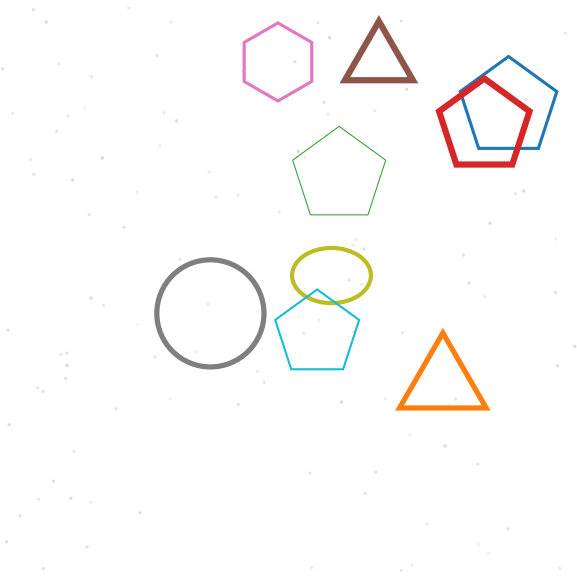[{"shape": "pentagon", "thickness": 1.5, "radius": 0.44, "center": [0.881, 0.813]}, {"shape": "triangle", "thickness": 2.5, "radius": 0.43, "center": [0.767, 0.336]}, {"shape": "pentagon", "thickness": 0.5, "radius": 0.42, "center": [0.587, 0.696]}, {"shape": "pentagon", "thickness": 3, "radius": 0.41, "center": [0.839, 0.781]}, {"shape": "triangle", "thickness": 3, "radius": 0.34, "center": [0.656, 0.894]}, {"shape": "hexagon", "thickness": 1.5, "radius": 0.34, "center": [0.481, 0.892]}, {"shape": "circle", "thickness": 2.5, "radius": 0.46, "center": [0.364, 0.457]}, {"shape": "oval", "thickness": 2, "radius": 0.34, "center": [0.574, 0.522]}, {"shape": "pentagon", "thickness": 1, "radius": 0.38, "center": [0.549, 0.422]}]